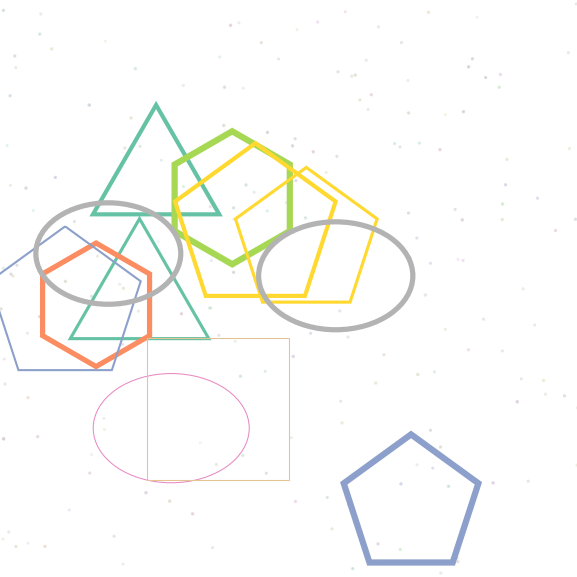[{"shape": "triangle", "thickness": 1.5, "radius": 0.69, "center": [0.242, 0.482]}, {"shape": "triangle", "thickness": 2, "radius": 0.63, "center": [0.27, 0.691]}, {"shape": "hexagon", "thickness": 2.5, "radius": 0.53, "center": [0.166, 0.471]}, {"shape": "pentagon", "thickness": 1, "radius": 0.69, "center": [0.113, 0.47]}, {"shape": "pentagon", "thickness": 3, "radius": 0.61, "center": [0.712, 0.124]}, {"shape": "oval", "thickness": 0.5, "radius": 0.68, "center": [0.297, 0.258]}, {"shape": "hexagon", "thickness": 3, "radius": 0.58, "center": [0.402, 0.657]}, {"shape": "pentagon", "thickness": 2, "radius": 0.73, "center": [0.442, 0.605]}, {"shape": "pentagon", "thickness": 1.5, "radius": 0.64, "center": [0.53, 0.58]}, {"shape": "square", "thickness": 0.5, "radius": 0.61, "center": [0.378, 0.29]}, {"shape": "oval", "thickness": 2.5, "radius": 0.63, "center": [0.188, 0.56]}, {"shape": "oval", "thickness": 2.5, "radius": 0.67, "center": [0.581, 0.522]}]